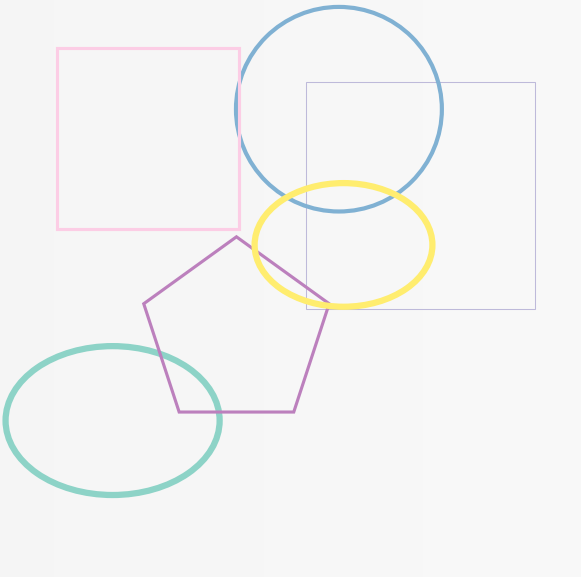[{"shape": "oval", "thickness": 3, "radius": 0.92, "center": [0.194, 0.271]}, {"shape": "square", "thickness": 0.5, "radius": 0.98, "center": [0.723, 0.661]}, {"shape": "circle", "thickness": 2, "radius": 0.89, "center": [0.583, 0.81]}, {"shape": "square", "thickness": 1.5, "radius": 0.79, "center": [0.255, 0.759]}, {"shape": "pentagon", "thickness": 1.5, "radius": 0.84, "center": [0.407, 0.421]}, {"shape": "oval", "thickness": 3, "radius": 0.76, "center": [0.591, 0.575]}]